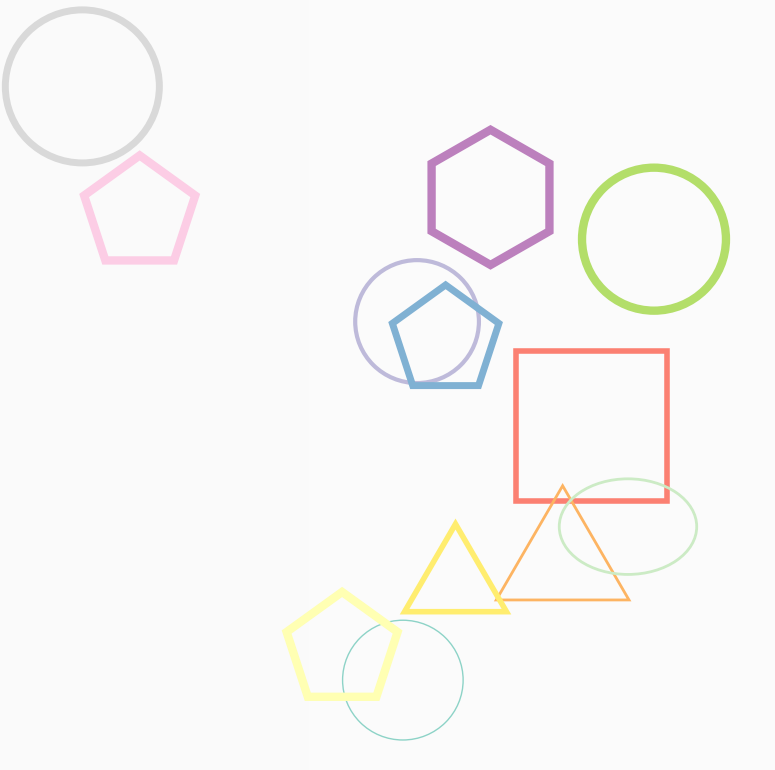[{"shape": "circle", "thickness": 0.5, "radius": 0.39, "center": [0.52, 0.117]}, {"shape": "pentagon", "thickness": 3, "radius": 0.38, "center": [0.441, 0.156]}, {"shape": "circle", "thickness": 1.5, "radius": 0.4, "center": [0.538, 0.582]}, {"shape": "square", "thickness": 2, "radius": 0.49, "center": [0.763, 0.446]}, {"shape": "pentagon", "thickness": 2.5, "radius": 0.36, "center": [0.575, 0.558]}, {"shape": "triangle", "thickness": 1, "radius": 0.49, "center": [0.726, 0.27]}, {"shape": "circle", "thickness": 3, "radius": 0.46, "center": [0.844, 0.689]}, {"shape": "pentagon", "thickness": 3, "radius": 0.38, "center": [0.18, 0.723]}, {"shape": "circle", "thickness": 2.5, "radius": 0.5, "center": [0.106, 0.888]}, {"shape": "hexagon", "thickness": 3, "radius": 0.44, "center": [0.633, 0.744]}, {"shape": "oval", "thickness": 1, "radius": 0.44, "center": [0.81, 0.316]}, {"shape": "triangle", "thickness": 2, "radius": 0.38, "center": [0.588, 0.244]}]